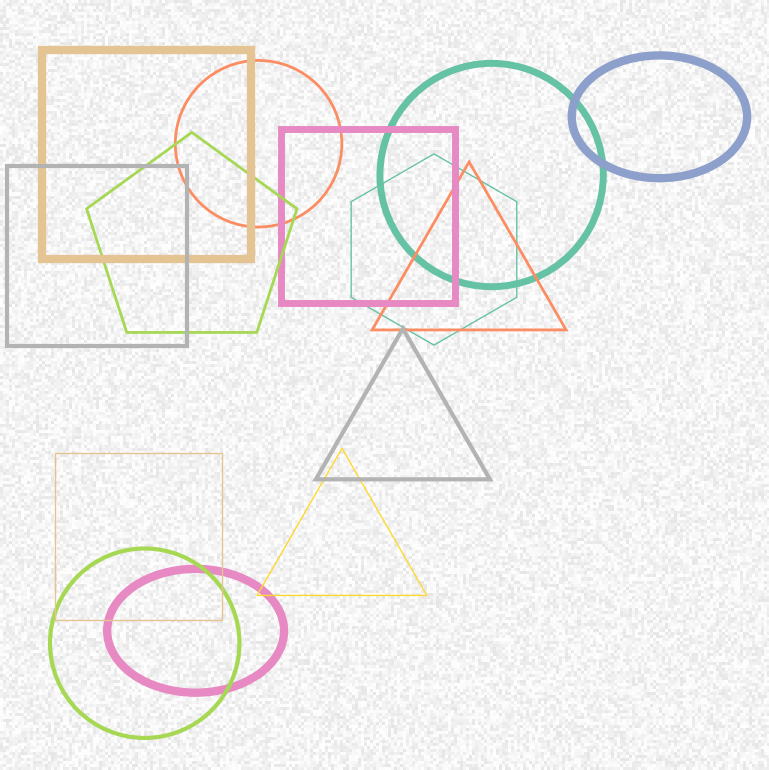[{"shape": "circle", "thickness": 2.5, "radius": 0.73, "center": [0.638, 0.773]}, {"shape": "hexagon", "thickness": 0.5, "radius": 0.62, "center": [0.564, 0.676]}, {"shape": "triangle", "thickness": 1, "radius": 0.73, "center": [0.609, 0.644]}, {"shape": "circle", "thickness": 1, "radius": 0.54, "center": [0.336, 0.813]}, {"shape": "oval", "thickness": 3, "radius": 0.57, "center": [0.856, 0.848]}, {"shape": "square", "thickness": 2.5, "radius": 0.57, "center": [0.478, 0.72]}, {"shape": "oval", "thickness": 3, "radius": 0.57, "center": [0.254, 0.181]}, {"shape": "circle", "thickness": 1.5, "radius": 0.62, "center": [0.188, 0.165]}, {"shape": "pentagon", "thickness": 1, "radius": 0.72, "center": [0.249, 0.684]}, {"shape": "triangle", "thickness": 0.5, "radius": 0.64, "center": [0.444, 0.29]}, {"shape": "square", "thickness": 0.5, "radius": 0.54, "center": [0.18, 0.303]}, {"shape": "square", "thickness": 3, "radius": 0.68, "center": [0.191, 0.799]}, {"shape": "triangle", "thickness": 1.5, "radius": 0.65, "center": [0.523, 0.443]}, {"shape": "square", "thickness": 1.5, "radius": 0.58, "center": [0.126, 0.667]}]